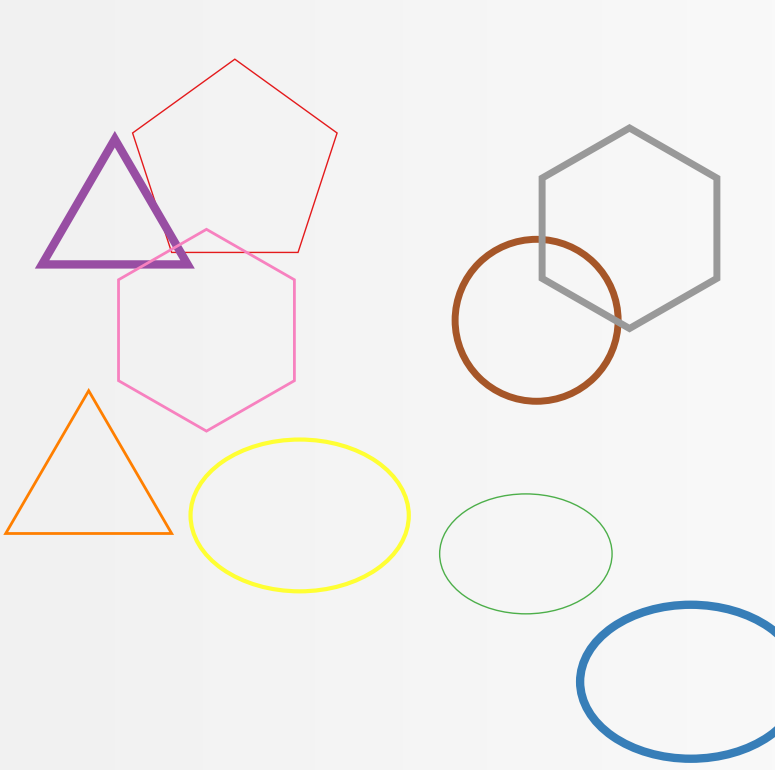[{"shape": "pentagon", "thickness": 0.5, "radius": 0.69, "center": [0.303, 0.784]}, {"shape": "oval", "thickness": 3, "radius": 0.71, "center": [0.891, 0.115]}, {"shape": "oval", "thickness": 0.5, "radius": 0.56, "center": [0.679, 0.281]}, {"shape": "triangle", "thickness": 3, "radius": 0.54, "center": [0.148, 0.711]}, {"shape": "triangle", "thickness": 1, "radius": 0.62, "center": [0.114, 0.369]}, {"shape": "oval", "thickness": 1.5, "radius": 0.7, "center": [0.387, 0.331]}, {"shape": "circle", "thickness": 2.5, "radius": 0.53, "center": [0.692, 0.584]}, {"shape": "hexagon", "thickness": 1, "radius": 0.66, "center": [0.266, 0.571]}, {"shape": "hexagon", "thickness": 2.5, "radius": 0.65, "center": [0.812, 0.704]}]